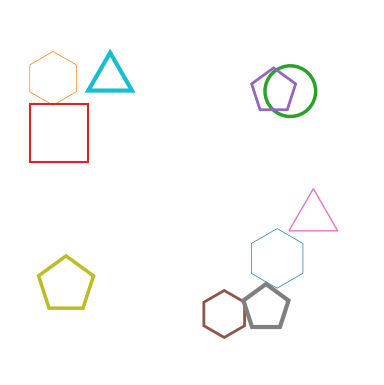[{"shape": "hexagon", "thickness": 0.5, "radius": 0.39, "center": [0.72, 0.329]}, {"shape": "hexagon", "thickness": 0.5, "radius": 0.35, "center": [0.138, 0.797]}, {"shape": "circle", "thickness": 2.5, "radius": 0.33, "center": [0.754, 0.763]}, {"shape": "square", "thickness": 1.5, "radius": 0.38, "center": [0.152, 0.654]}, {"shape": "pentagon", "thickness": 2, "radius": 0.3, "center": [0.711, 0.764]}, {"shape": "hexagon", "thickness": 2, "radius": 0.31, "center": [0.582, 0.184]}, {"shape": "triangle", "thickness": 1, "radius": 0.37, "center": [0.814, 0.437]}, {"shape": "pentagon", "thickness": 3, "radius": 0.31, "center": [0.691, 0.2]}, {"shape": "pentagon", "thickness": 2.5, "radius": 0.37, "center": [0.171, 0.26]}, {"shape": "triangle", "thickness": 3, "radius": 0.33, "center": [0.286, 0.798]}]